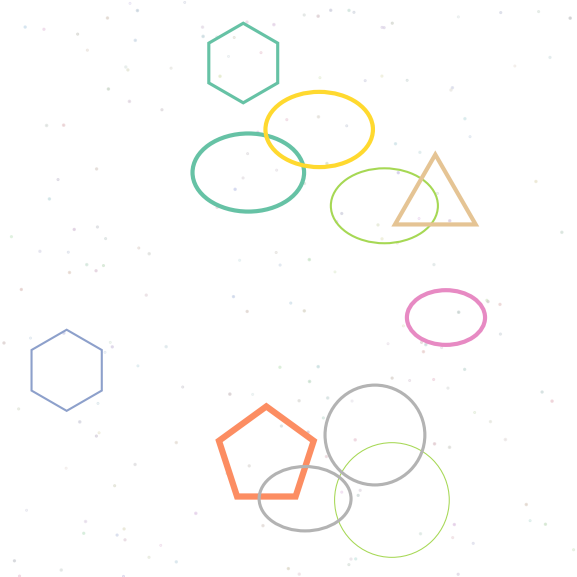[{"shape": "oval", "thickness": 2, "radius": 0.48, "center": [0.43, 0.7]}, {"shape": "hexagon", "thickness": 1.5, "radius": 0.34, "center": [0.421, 0.89]}, {"shape": "pentagon", "thickness": 3, "radius": 0.43, "center": [0.461, 0.209]}, {"shape": "hexagon", "thickness": 1, "radius": 0.35, "center": [0.115, 0.358]}, {"shape": "oval", "thickness": 2, "radius": 0.34, "center": [0.772, 0.449]}, {"shape": "circle", "thickness": 0.5, "radius": 0.5, "center": [0.679, 0.133]}, {"shape": "oval", "thickness": 1, "radius": 0.46, "center": [0.666, 0.643]}, {"shape": "oval", "thickness": 2, "radius": 0.47, "center": [0.553, 0.775]}, {"shape": "triangle", "thickness": 2, "radius": 0.4, "center": [0.754, 0.651]}, {"shape": "oval", "thickness": 1.5, "radius": 0.4, "center": [0.528, 0.136]}, {"shape": "circle", "thickness": 1.5, "radius": 0.43, "center": [0.649, 0.246]}]